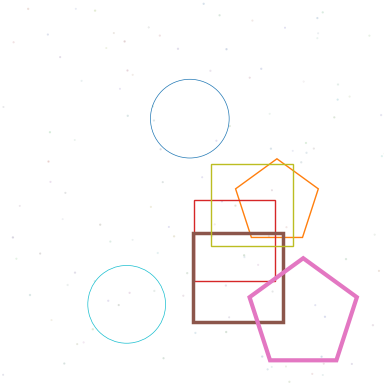[{"shape": "circle", "thickness": 0.5, "radius": 0.51, "center": [0.493, 0.692]}, {"shape": "pentagon", "thickness": 1, "radius": 0.56, "center": [0.719, 0.475]}, {"shape": "square", "thickness": 1, "radius": 0.53, "center": [0.609, 0.375]}, {"shape": "square", "thickness": 2.5, "radius": 0.58, "center": [0.618, 0.28]}, {"shape": "pentagon", "thickness": 3, "radius": 0.73, "center": [0.788, 0.183]}, {"shape": "square", "thickness": 1, "radius": 0.53, "center": [0.654, 0.467]}, {"shape": "circle", "thickness": 0.5, "radius": 0.5, "center": [0.329, 0.209]}]